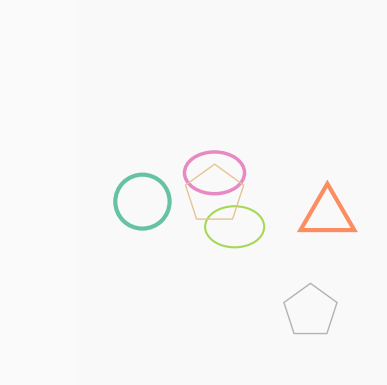[{"shape": "circle", "thickness": 3, "radius": 0.35, "center": [0.368, 0.476]}, {"shape": "triangle", "thickness": 3, "radius": 0.4, "center": [0.845, 0.443]}, {"shape": "oval", "thickness": 2.5, "radius": 0.39, "center": [0.554, 0.551]}, {"shape": "oval", "thickness": 1.5, "radius": 0.38, "center": [0.606, 0.411]}, {"shape": "pentagon", "thickness": 1, "radius": 0.39, "center": [0.554, 0.495]}, {"shape": "pentagon", "thickness": 1, "radius": 0.36, "center": [0.801, 0.192]}]